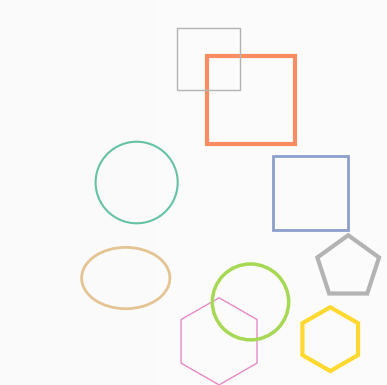[{"shape": "circle", "thickness": 1.5, "radius": 0.53, "center": [0.353, 0.526]}, {"shape": "square", "thickness": 3, "radius": 0.57, "center": [0.648, 0.74]}, {"shape": "square", "thickness": 2, "radius": 0.48, "center": [0.801, 0.499]}, {"shape": "hexagon", "thickness": 1, "radius": 0.57, "center": [0.565, 0.113]}, {"shape": "circle", "thickness": 2.5, "radius": 0.49, "center": [0.646, 0.216]}, {"shape": "hexagon", "thickness": 3, "radius": 0.41, "center": [0.852, 0.119]}, {"shape": "oval", "thickness": 2, "radius": 0.57, "center": [0.325, 0.278]}, {"shape": "pentagon", "thickness": 3, "radius": 0.42, "center": [0.899, 0.305]}, {"shape": "square", "thickness": 1, "radius": 0.41, "center": [0.539, 0.847]}]